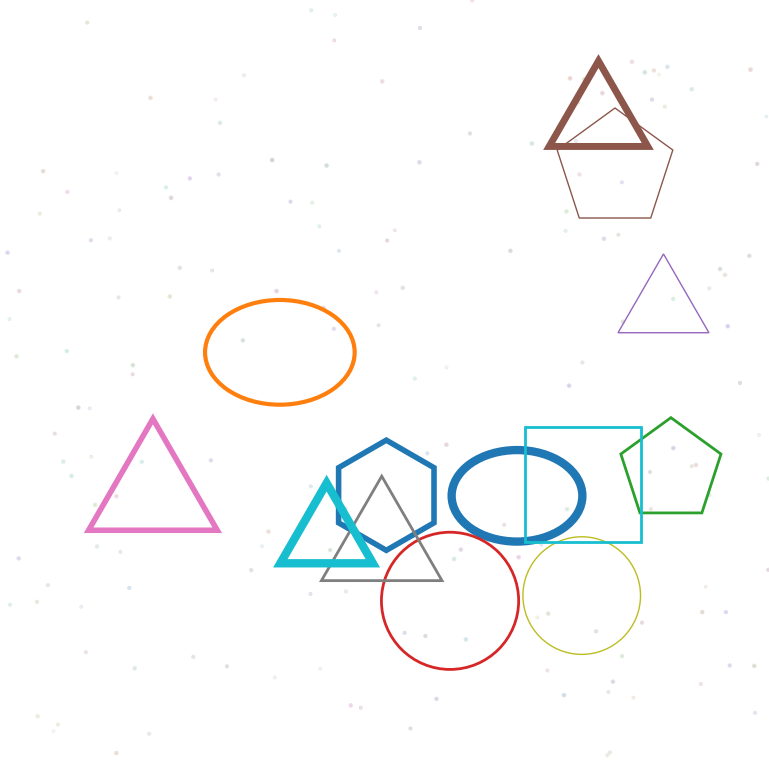[{"shape": "oval", "thickness": 3, "radius": 0.42, "center": [0.671, 0.356]}, {"shape": "hexagon", "thickness": 2, "radius": 0.36, "center": [0.502, 0.357]}, {"shape": "oval", "thickness": 1.5, "radius": 0.49, "center": [0.363, 0.542]}, {"shape": "pentagon", "thickness": 1, "radius": 0.34, "center": [0.871, 0.389]}, {"shape": "circle", "thickness": 1, "radius": 0.45, "center": [0.584, 0.22]}, {"shape": "triangle", "thickness": 0.5, "radius": 0.34, "center": [0.862, 0.602]}, {"shape": "triangle", "thickness": 2.5, "radius": 0.37, "center": [0.777, 0.847]}, {"shape": "pentagon", "thickness": 0.5, "radius": 0.39, "center": [0.799, 0.781]}, {"shape": "triangle", "thickness": 2, "radius": 0.48, "center": [0.199, 0.36]}, {"shape": "triangle", "thickness": 1, "radius": 0.45, "center": [0.496, 0.291]}, {"shape": "circle", "thickness": 0.5, "radius": 0.38, "center": [0.755, 0.227]}, {"shape": "square", "thickness": 1, "radius": 0.38, "center": [0.757, 0.371]}, {"shape": "triangle", "thickness": 3, "radius": 0.35, "center": [0.424, 0.303]}]